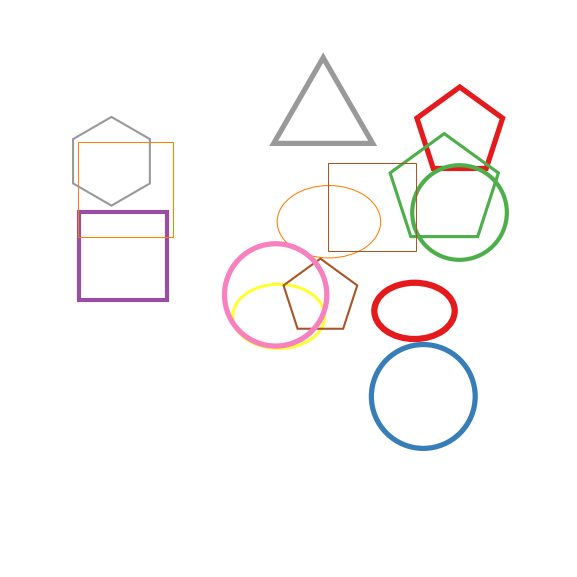[{"shape": "oval", "thickness": 3, "radius": 0.35, "center": [0.718, 0.461]}, {"shape": "pentagon", "thickness": 2.5, "radius": 0.39, "center": [0.796, 0.77]}, {"shape": "circle", "thickness": 2.5, "radius": 0.45, "center": [0.733, 0.313]}, {"shape": "pentagon", "thickness": 1.5, "radius": 0.49, "center": [0.769, 0.669]}, {"shape": "circle", "thickness": 2, "radius": 0.41, "center": [0.796, 0.631]}, {"shape": "square", "thickness": 2, "radius": 0.38, "center": [0.213, 0.556]}, {"shape": "square", "thickness": 0.5, "radius": 0.41, "center": [0.217, 0.671]}, {"shape": "oval", "thickness": 0.5, "radius": 0.45, "center": [0.57, 0.615]}, {"shape": "oval", "thickness": 1.5, "radius": 0.4, "center": [0.483, 0.451]}, {"shape": "square", "thickness": 0.5, "radius": 0.38, "center": [0.643, 0.641]}, {"shape": "pentagon", "thickness": 1, "radius": 0.34, "center": [0.555, 0.484]}, {"shape": "circle", "thickness": 2.5, "radius": 0.44, "center": [0.477, 0.489]}, {"shape": "triangle", "thickness": 2.5, "radius": 0.49, "center": [0.56, 0.8]}, {"shape": "hexagon", "thickness": 1, "radius": 0.38, "center": [0.193, 0.72]}]